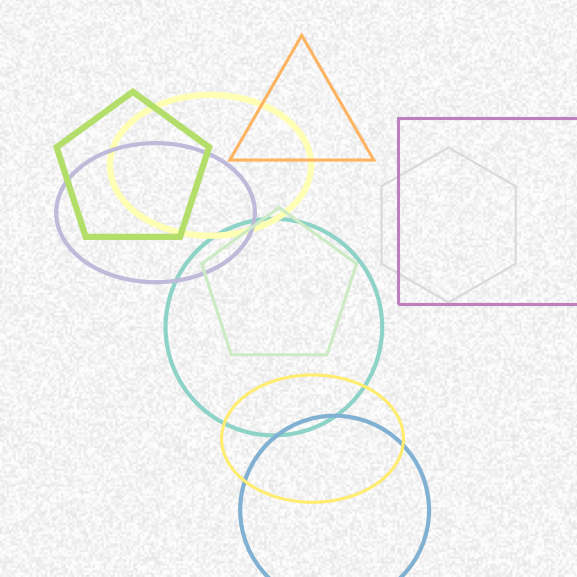[{"shape": "circle", "thickness": 2, "radius": 0.94, "center": [0.474, 0.433]}, {"shape": "oval", "thickness": 3, "radius": 0.87, "center": [0.365, 0.713]}, {"shape": "oval", "thickness": 2, "radius": 0.86, "center": [0.269, 0.631]}, {"shape": "circle", "thickness": 2, "radius": 0.82, "center": [0.579, 0.116]}, {"shape": "triangle", "thickness": 1.5, "radius": 0.72, "center": [0.523, 0.794]}, {"shape": "pentagon", "thickness": 3, "radius": 0.69, "center": [0.23, 0.701]}, {"shape": "hexagon", "thickness": 1, "radius": 0.67, "center": [0.777, 0.61]}, {"shape": "square", "thickness": 1.5, "radius": 0.8, "center": [0.849, 0.634]}, {"shape": "pentagon", "thickness": 1.5, "radius": 0.7, "center": [0.483, 0.499]}, {"shape": "oval", "thickness": 1.5, "radius": 0.79, "center": [0.541, 0.24]}]